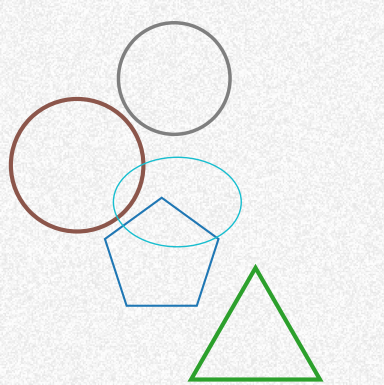[{"shape": "pentagon", "thickness": 1.5, "radius": 0.78, "center": [0.42, 0.331]}, {"shape": "triangle", "thickness": 3, "radius": 0.97, "center": [0.664, 0.111]}, {"shape": "circle", "thickness": 3, "radius": 0.86, "center": [0.2, 0.571]}, {"shape": "circle", "thickness": 2.5, "radius": 0.72, "center": [0.453, 0.796]}, {"shape": "oval", "thickness": 1, "radius": 0.83, "center": [0.461, 0.475]}]